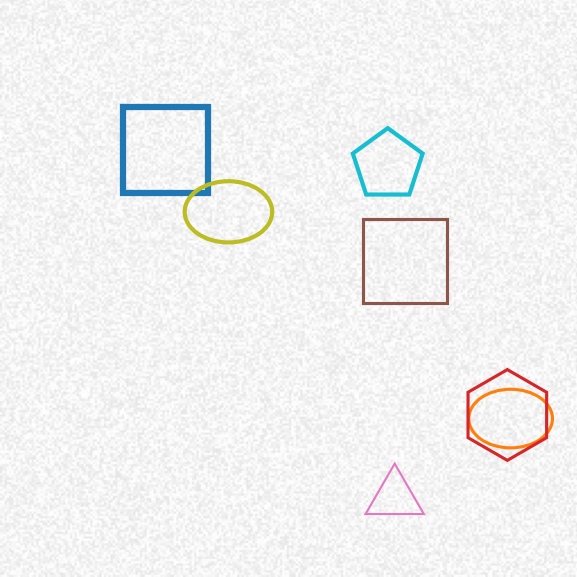[{"shape": "square", "thickness": 3, "radius": 0.37, "center": [0.287, 0.739]}, {"shape": "oval", "thickness": 1.5, "radius": 0.36, "center": [0.884, 0.274]}, {"shape": "hexagon", "thickness": 1.5, "radius": 0.39, "center": [0.878, 0.281]}, {"shape": "square", "thickness": 1.5, "radius": 0.36, "center": [0.701, 0.548]}, {"shape": "triangle", "thickness": 1, "radius": 0.29, "center": [0.683, 0.138]}, {"shape": "oval", "thickness": 2, "radius": 0.38, "center": [0.396, 0.632]}, {"shape": "pentagon", "thickness": 2, "radius": 0.32, "center": [0.671, 0.714]}]